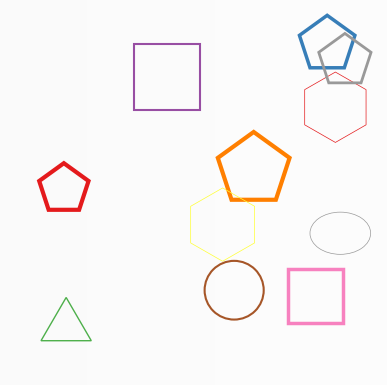[{"shape": "hexagon", "thickness": 0.5, "radius": 0.46, "center": [0.865, 0.721]}, {"shape": "pentagon", "thickness": 3, "radius": 0.33, "center": [0.165, 0.509]}, {"shape": "pentagon", "thickness": 2.5, "radius": 0.38, "center": [0.844, 0.885]}, {"shape": "triangle", "thickness": 1, "radius": 0.37, "center": [0.171, 0.152]}, {"shape": "square", "thickness": 1.5, "radius": 0.43, "center": [0.431, 0.799]}, {"shape": "pentagon", "thickness": 3, "radius": 0.49, "center": [0.655, 0.56]}, {"shape": "hexagon", "thickness": 0.5, "radius": 0.48, "center": [0.575, 0.417]}, {"shape": "circle", "thickness": 1.5, "radius": 0.38, "center": [0.604, 0.246]}, {"shape": "square", "thickness": 2.5, "radius": 0.36, "center": [0.814, 0.231]}, {"shape": "pentagon", "thickness": 2, "radius": 0.35, "center": [0.89, 0.842]}, {"shape": "oval", "thickness": 0.5, "radius": 0.39, "center": [0.878, 0.394]}]